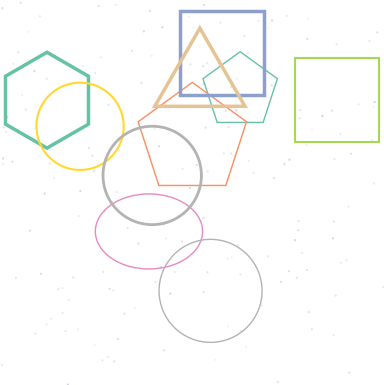[{"shape": "hexagon", "thickness": 2.5, "radius": 0.62, "center": [0.122, 0.74]}, {"shape": "pentagon", "thickness": 1, "radius": 0.51, "center": [0.624, 0.764]}, {"shape": "pentagon", "thickness": 1, "radius": 0.74, "center": [0.5, 0.638]}, {"shape": "square", "thickness": 2.5, "radius": 0.54, "center": [0.576, 0.863]}, {"shape": "oval", "thickness": 1, "radius": 0.7, "center": [0.387, 0.399]}, {"shape": "square", "thickness": 1.5, "radius": 0.54, "center": [0.875, 0.74]}, {"shape": "circle", "thickness": 1.5, "radius": 0.57, "center": [0.208, 0.672]}, {"shape": "triangle", "thickness": 2.5, "radius": 0.68, "center": [0.519, 0.792]}, {"shape": "circle", "thickness": 1, "radius": 0.67, "center": [0.547, 0.245]}, {"shape": "circle", "thickness": 2, "radius": 0.64, "center": [0.395, 0.544]}]